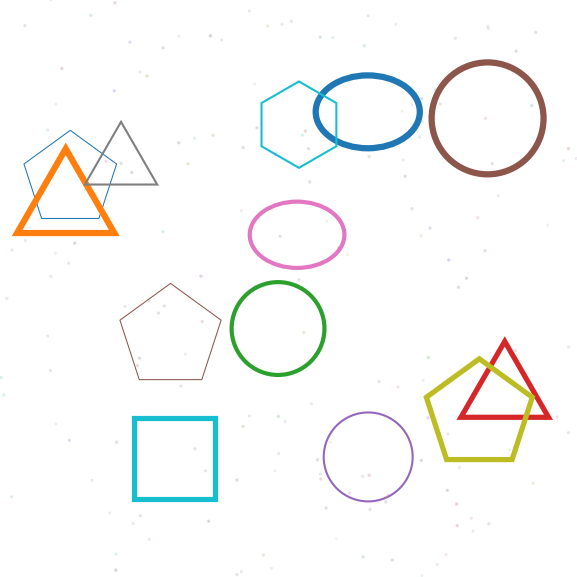[{"shape": "pentagon", "thickness": 0.5, "radius": 0.42, "center": [0.122, 0.689]}, {"shape": "oval", "thickness": 3, "radius": 0.45, "center": [0.637, 0.805]}, {"shape": "triangle", "thickness": 3, "radius": 0.49, "center": [0.114, 0.644]}, {"shape": "circle", "thickness": 2, "radius": 0.4, "center": [0.481, 0.43]}, {"shape": "triangle", "thickness": 2.5, "radius": 0.44, "center": [0.874, 0.32]}, {"shape": "circle", "thickness": 1, "radius": 0.39, "center": [0.638, 0.208]}, {"shape": "circle", "thickness": 3, "radius": 0.48, "center": [0.844, 0.794]}, {"shape": "pentagon", "thickness": 0.5, "radius": 0.46, "center": [0.295, 0.416]}, {"shape": "oval", "thickness": 2, "radius": 0.41, "center": [0.514, 0.593]}, {"shape": "triangle", "thickness": 1, "radius": 0.36, "center": [0.21, 0.716]}, {"shape": "pentagon", "thickness": 2.5, "radius": 0.48, "center": [0.83, 0.281]}, {"shape": "hexagon", "thickness": 1, "radius": 0.37, "center": [0.518, 0.783]}, {"shape": "square", "thickness": 2.5, "radius": 0.35, "center": [0.302, 0.205]}]